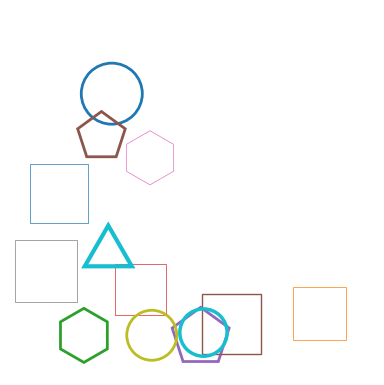[{"shape": "circle", "thickness": 2, "radius": 0.4, "center": [0.29, 0.757]}, {"shape": "square", "thickness": 0.5, "radius": 0.38, "center": [0.154, 0.497]}, {"shape": "square", "thickness": 0.5, "radius": 0.34, "center": [0.829, 0.185]}, {"shape": "hexagon", "thickness": 2, "radius": 0.35, "center": [0.218, 0.129]}, {"shape": "square", "thickness": 0.5, "radius": 0.33, "center": [0.365, 0.248]}, {"shape": "pentagon", "thickness": 2, "radius": 0.39, "center": [0.521, 0.124]}, {"shape": "pentagon", "thickness": 2, "radius": 0.32, "center": [0.264, 0.645]}, {"shape": "square", "thickness": 1, "radius": 0.39, "center": [0.602, 0.159]}, {"shape": "hexagon", "thickness": 0.5, "radius": 0.35, "center": [0.39, 0.59]}, {"shape": "square", "thickness": 0.5, "radius": 0.4, "center": [0.12, 0.296]}, {"shape": "circle", "thickness": 2, "radius": 0.32, "center": [0.394, 0.129]}, {"shape": "triangle", "thickness": 3, "radius": 0.35, "center": [0.281, 0.344]}, {"shape": "circle", "thickness": 2.5, "radius": 0.31, "center": [0.528, 0.136]}]